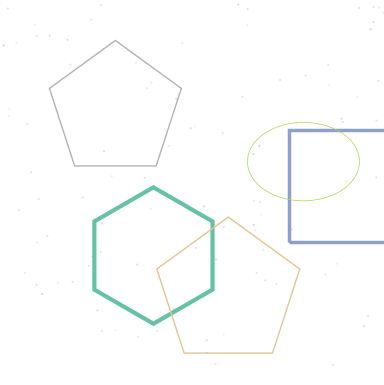[{"shape": "hexagon", "thickness": 3, "radius": 0.89, "center": [0.399, 0.336]}, {"shape": "square", "thickness": 2.5, "radius": 0.73, "center": [0.896, 0.518]}, {"shape": "oval", "thickness": 0.5, "radius": 0.73, "center": [0.788, 0.58]}, {"shape": "pentagon", "thickness": 1, "radius": 0.98, "center": [0.593, 0.241]}, {"shape": "pentagon", "thickness": 1, "radius": 0.9, "center": [0.3, 0.715]}]